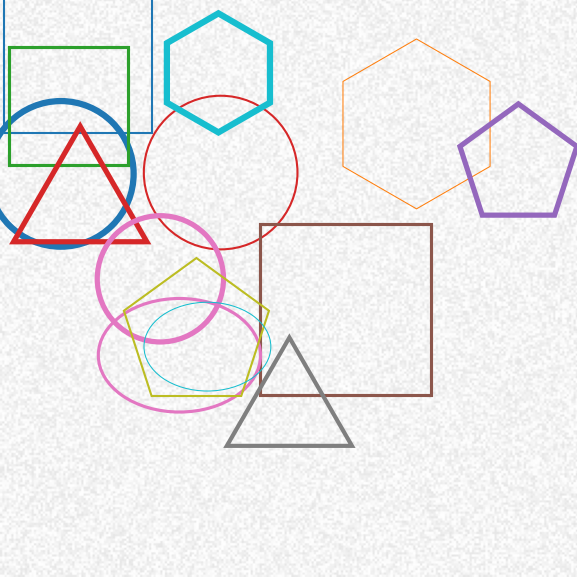[{"shape": "square", "thickness": 1, "radius": 0.64, "center": [0.135, 0.898]}, {"shape": "circle", "thickness": 3, "radius": 0.63, "center": [0.105, 0.698]}, {"shape": "hexagon", "thickness": 0.5, "radius": 0.74, "center": [0.721, 0.785]}, {"shape": "square", "thickness": 1.5, "radius": 0.51, "center": [0.119, 0.816]}, {"shape": "circle", "thickness": 1, "radius": 0.67, "center": [0.382, 0.7]}, {"shape": "triangle", "thickness": 2.5, "radius": 0.67, "center": [0.139, 0.647]}, {"shape": "pentagon", "thickness": 2.5, "radius": 0.53, "center": [0.898, 0.713]}, {"shape": "square", "thickness": 1.5, "radius": 0.74, "center": [0.598, 0.463]}, {"shape": "circle", "thickness": 2.5, "radius": 0.55, "center": [0.278, 0.516]}, {"shape": "oval", "thickness": 1.5, "radius": 0.7, "center": [0.311, 0.384]}, {"shape": "triangle", "thickness": 2, "radius": 0.63, "center": [0.501, 0.29]}, {"shape": "pentagon", "thickness": 1, "radius": 0.66, "center": [0.34, 0.42]}, {"shape": "oval", "thickness": 0.5, "radius": 0.55, "center": [0.359, 0.399]}, {"shape": "hexagon", "thickness": 3, "radius": 0.52, "center": [0.378, 0.873]}]